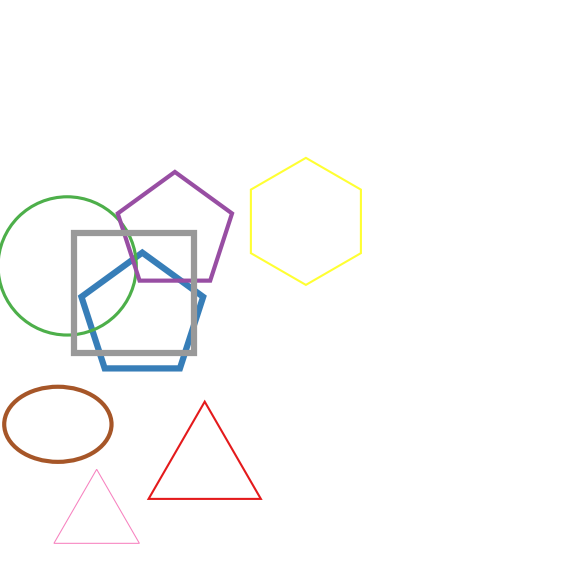[{"shape": "triangle", "thickness": 1, "radius": 0.56, "center": [0.354, 0.191]}, {"shape": "pentagon", "thickness": 3, "radius": 0.55, "center": [0.246, 0.451]}, {"shape": "circle", "thickness": 1.5, "radius": 0.6, "center": [0.116, 0.539]}, {"shape": "pentagon", "thickness": 2, "radius": 0.52, "center": [0.303, 0.597]}, {"shape": "hexagon", "thickness": 1, "radius": 0.55, "center": [0.53, 0.616]}, {"shape": "oval", "thickness": 2, "radius": 0.46, "center": [0.1, 0.264]}, {"shape": "triangle", "thickness": 0.5, "radius": 0.43, "center": [0.167, 0.101]}, {"shape": "square", "thickness": 3, "radius": 0.52, "center": [0.232, 0.491]}]